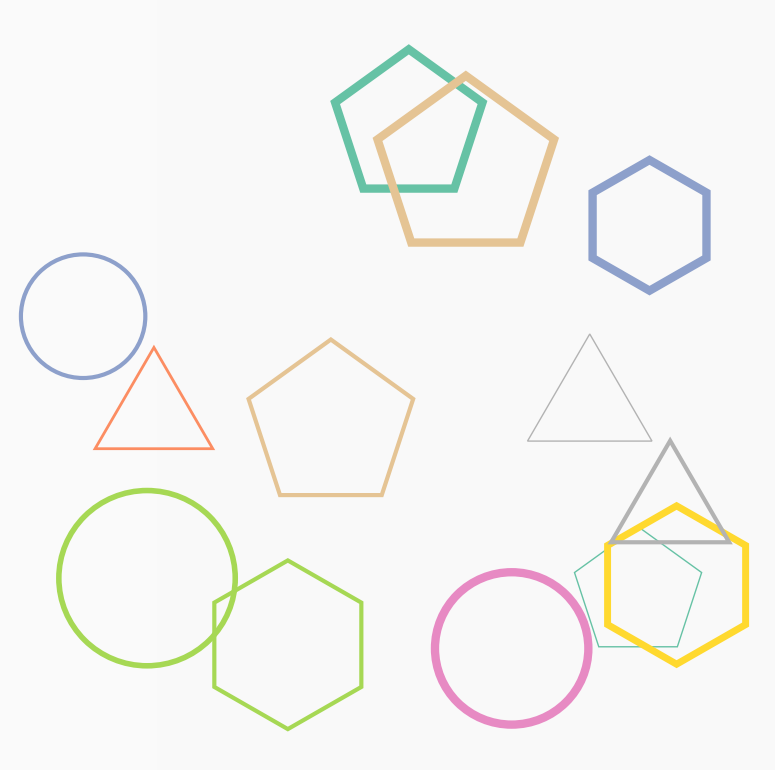[{"shape": "pentagon", "thickness": 3, "radius": 0.5, "center": [0.527, 0.836]}, {"shape": "pentagon", "thickness": 0.5, "radius": 0.43, "center": [0.823, 0.23]}, {"shape": "triangle", "thickness": 1, "radius": 0.44, "center": [0.199, 0.461]}, {"shape": "hexagon", "thickness": 3, "radius": 0.42, "center": [0.838, 0.707]}, {"shape": "circle", "thickness": 1.5, "radius": 0.4, "center": [0.107, 0.589]}, {"shape": "circle", "thickness": 3, "radius": 0.49, "center": [0.66, 0.158]}, {"shape": "hexagon", "thickness": 1.5, "radius": 0.55, "center": [0.371, 0.163]}, {"shape": "circle", "thickness": 2, "radius": 0.57, "center": [0.19, 0.249]}, {"shape": "hexagon", "thickness": 2.5, "radius": 0.51, "center": [0.873, 0.24]}, {"shape": "pentagon", "thickness": 3, "radius": 0.6, "center": [0.601, 0.782]}, {"shape": "pentagon", "thickness": 1.5, "radius": 0.56, "center": [0.427, 0.447]}, {"shape": "triangle", "thickness": 1.5, "radius": 0.44, "center": [0.865, 0.34]}, {"shape": "triangle", "thickness": 0.5, "radius": 0.46, "center": [0.761, 0.474]}]